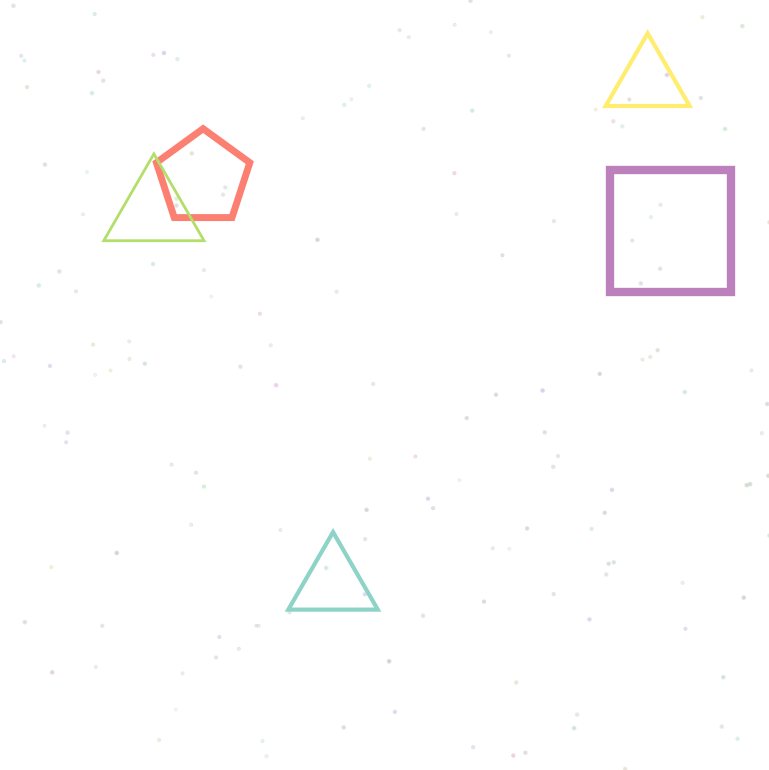[{"shape": "triangle", "thickness": 1.5, "radius": 0.34, "center": [0.433, 0.242]}, {"shape": "pentagon", "thickness": 2.5, "radius": 0.32, "center": [0.264, 0.769]}, {"shape": "triangle", "thickness": 1, "radius": 0.38, "center": [0.2, 0.725]}, {"shape": "square", "thickness": 3, "radius": 0.39, "center": [0.87, 0.7]}, {"shape": "triangle", "thickness": 1.5, "radius": 0.31, "center": [0.841, 0.894]}]